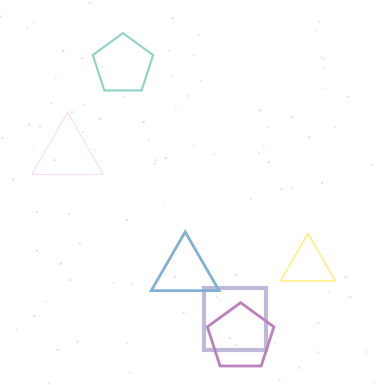[{"shape": "pentagon", "thickness": 1.5, "radius": 0.41, "center": [0.319, 0.832]}, {"shape": "square", "thickness": 3, "radius": 0.4, "center": [0.61, 0.171]}, {"shape": "triangle", "thickness": 2, "radius": 0.51, "center": [0.481, 0.296]}, {"shape": "triangle", "thickness": 0.5, "radius": 0.53, "center": [0.176, 0.601]}, {"shape": "pentagon", "thickness": 2, "radius": 0.45, "center": [0.625, 0.123]}, {"shape": "triangle", "thickness": 1, "radius": 0.41, "center": [0.8, 0.311]}]